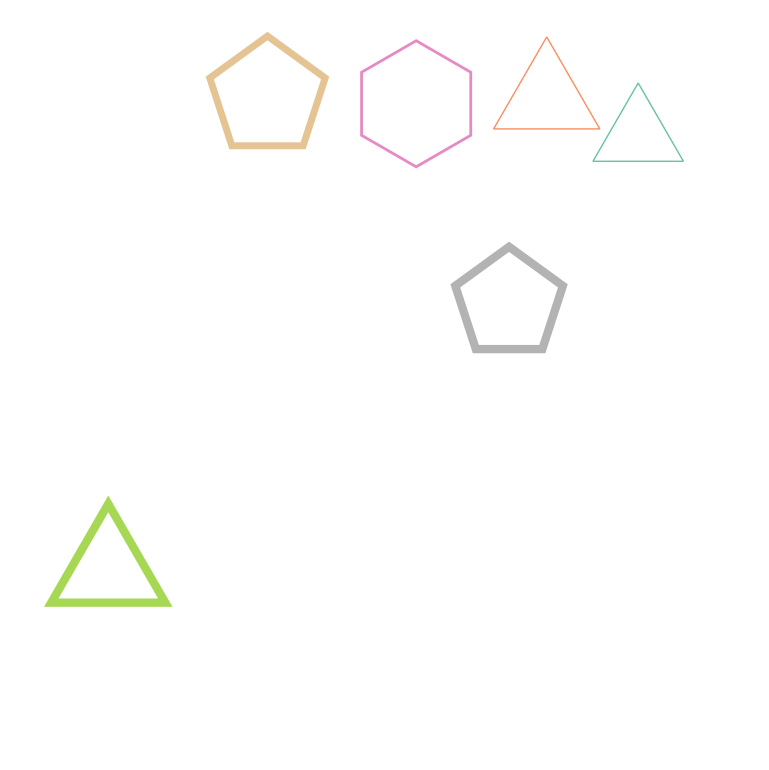[{"shape": "triangle", "thickness": 0.5, "radius": 0.34, "center": [0.829, 0.824]}, {"shape": "triangle", "thickness": 0.5, "radius": 0.4, "center": [0.71, 0.872]}, {"shape": "hexagon", "thickness": 1, "radius": 0.41, "center": [0.54, 0.865]}, {"shape": "triangle", "thickness": 3, "radius": 0.43, "center": [0.141, 0.26]}, {"shape": "pentagon", "thickness": 2.5, "radius": 0.39, "center": [0.347, 0.874]}, {"shape": "pentagon", "thickness": 3, "radius": 0.37, "center": [0.661, 0.606]}]